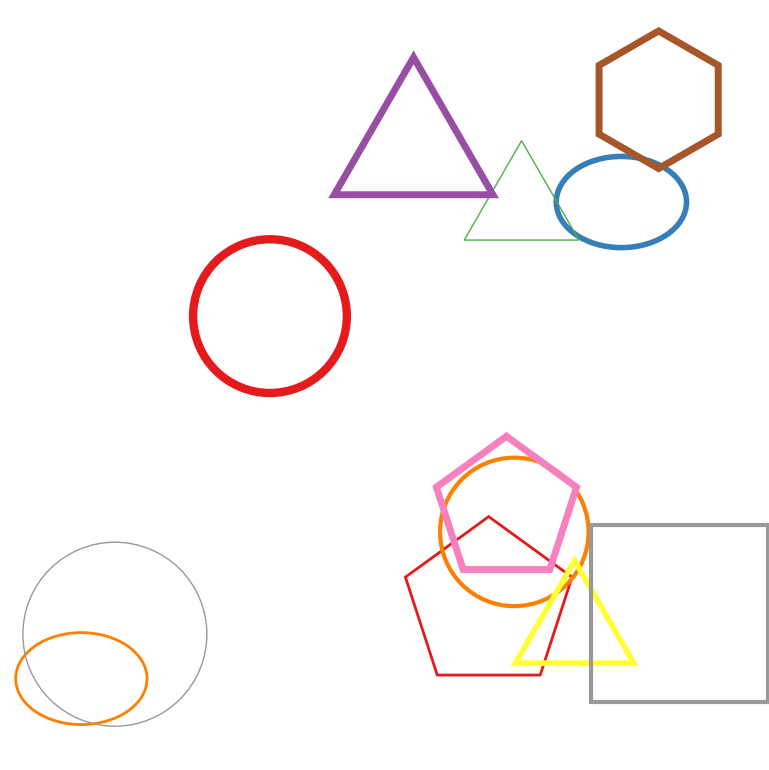[{"shape": "pentagon", "thickness": 1, "radius": 0.57, "center": [0.635, 0.215]}, {"shape": "circle", "thickness": 3, "radius": 0.5, "center": [0.351, 0.589]}, {"shape": "oval", "thickness": 2, "radius": 0.42, "center": [0.807, 0.738]}, {"shape": "triangle", "thickness": 0.5, "radius": 0.43, "center": [0.677, 0.731]}, {"shape": "triangle", "thickness": 2.5, "radius": 0.59, "center": [0.537, 0.807]}, {"shape": "oval", "thickness": 1, "radius": 0.43, "center": [0.106, 0.119]}, {"shape": "circle", "thickness": 1.5, "radius": 0.48, "center": [0.668, 0.309]}, {"shape": "triangle", "thickness": 2, "radius": 0.44, "center": [0.746, 0.183]}, {"shape": "hexagon", "thickness": 2.5, "radius": 0.45, "center": [0.855, 0.87]}, {"shape": "pentagon", "thickness": 2.5, "radius": 0.48, "center": [0.658, 0.338]}, {"shape": "square", "thickness": 1.5, "radius": 0.57, "center": [0.883, 0.203]}, {"shape": "circle", "thickness": 0.5, "radius": 0.6, "center": [0.149, 0.176]}]